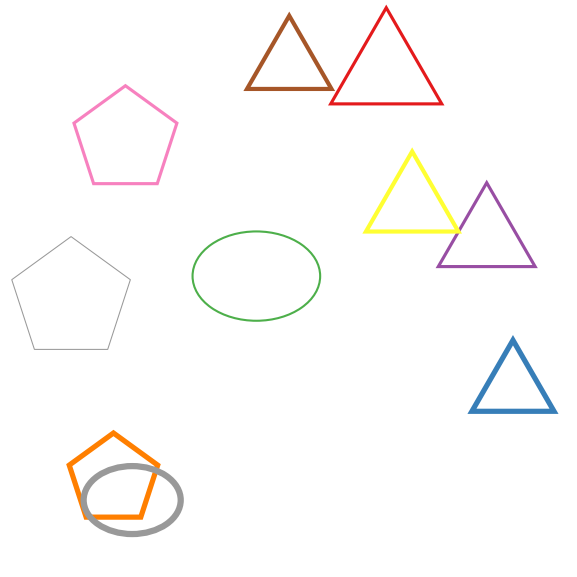[{"shape": "triangle", "thickness": 1.5, "radius": 0.55, "center": [0.669, 0.875]}, {"shape": "triangle", "thickness": 2.5, "radius": 0.41, "center": [0.888, 0.328]}, {"shape": "oval", "thickness": 1, "radius": 0.55, "center": [0.444, 0.521]}, {"shape": "triangle", "thickness": 1.5, "radius": 0.48, "center": [0.843, 0.586]}, {"shape": "pentagon", "thickness": 2.5, "radius": 0.4, "center": [0.196, 0.169]}, {"shape": "triangle", "thickness": 2, "radius": 0.46, "center": [0.714, 0.644]}, {"shape": "triangle", "thickness": 2, "radius": 0.42, "center": [0.501, 0.887]}, {"shape": "pentagon", "thickness": 1.5, "radius": 0.47, "center": [0.217, 0.757]}, {"shape": "pentagon", "thickness": 0.5, "radius": 0.54, "center": [0.123, 0.481]}, {"shape": "oval", "thickness": 3, "radius": 0.42, "center": [0.229, 0.133]}]